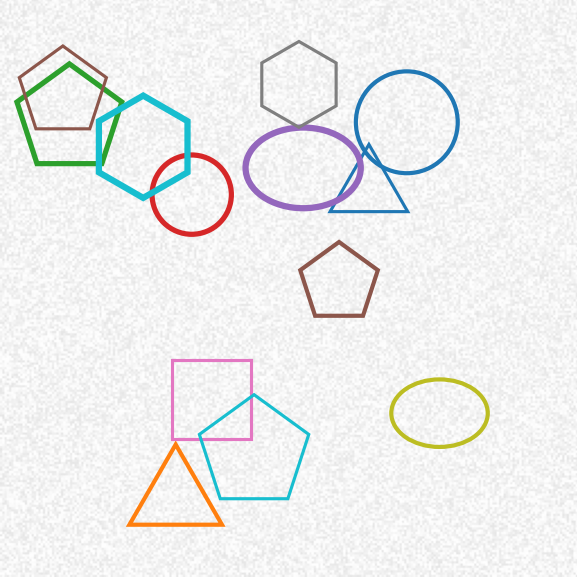[{"shape": "circle", "thickness": 2, "radius": 0.44, "center": [0.704, 0.787]}, {"shape": "triangle", "thickness": 1.5, "radius": 0.39, "center": [0.639, 0.671]}, {"shape": "triangle", "thickness": 2, "radius": 0.46, "center": [0.304, 0.137]}, {"shape": "pentagon", "thickness": 2.5, "radius": 0.48, "center": [0.12, 0.793]}, {"shape": "circle", "thickness": 2.5, "radius": 0.34, "center": [0.332, 0.662]}, {"shape": "oval", "thickness": 3, "radius": 0.5, "center": [0.525, 0.708]}, {"shape": "pentagon", "thickness": 2, "radius": 0.35, "center": [0.587, 0.509]}, {"shape": "pentagon", "thickness": 1.5, "radius": 0.4, "center": [0.109, 0.84]}, {"shape": "square", "thickness": 1.5, "radius": 0.34, "center": [0.366, 0.308]}, {"shape": "hexagon", "thickness": 1.5, "radius": 0.37, "center": [0.518, 0.853]}, {"shape": "oval", "thickness": 2, "radius": 0.42, "center": [0.761, 0.284]}, {"shape": "pentagon", "thickness": 1.5, "radius": 0.5, "center": [0.44, 0.216]}, {"shape": "hexagon", "thickness": 3, "radius": 0.44, "center": [0.248, 0.745]}]